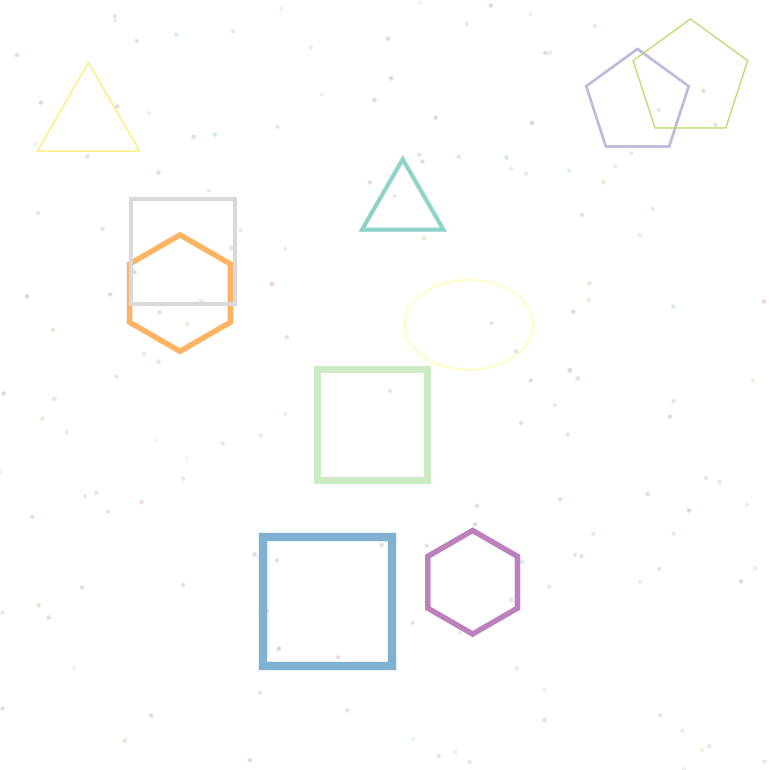[{"shape": "triangle", "thickness": 1.5, "radius": 0.31, "center": [0.523, 0.732]}, {"shape": "oval", "thickness": 0.5, "radius": 0.42, "center": [0.609, 0.578]}, {"shape": "pentagon", "thickness": 1, "radius": 0.35, "center": [0.828, 0.866]}, {"shape": "square", "thickness": 3, "radius": 0.42, "center": [0.425, 0.219]}, {"shape": "hexagon", "thickness": 2, "radius": 0.38, "center": [0.234, 0.619]}, {"shape": "pentagon", "thickness": 0.5, "radius": 0.39, "center": [0.897, 0.897]}, {"shape": "square", "thickness": 1.5, "radius": 0.34, "center": [0.238, 0.673]}, {"shape": "hexagon", "thickness": 2, "radius": 0.34, "center": [0.614, 0.244]}, {"shape": "square", "thickness": 2.5, "radius": 0.36, "center": [0.483, 0.449]}, {"shape": "triangle", "thickness": 0.5, "radius": 0.38, "center": [0.115, 0.842]}]